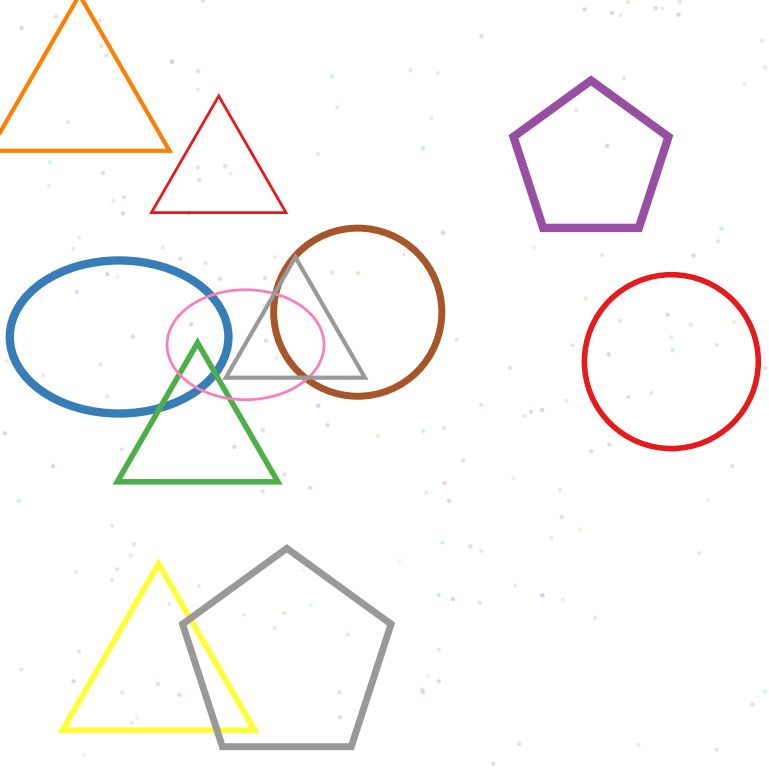[{"shape": "triangle", "thickness": 1, "radius": 0.5, "center": [0.284, 0.774]}, {"shape": "circle", "thickness": 2, "radius": 0.56, "center": [0.872, 0.53]}, {"shape": "oval", "thickness": 3, "radius": 0.71, "center": [0.155, 0.562]}, {"shape": "triangle", "thickness": 2, "radius": 0.6, "center": [0.257, 0.434]}, {"shape": "pentagon", "thickness": 3, "radius": 0.53, "center": [0.768, 0.79]}, {"shape": "triangle", "thickness": 1.5, "radius": 0.68, "center": [0.103, 0.872]}, {"shape": "triangle", "thickness": 2, "radius": 0.72, "center": [0.206, 0.124]}, {"shape": "circle", "thickness": 2.5, "radius": 0.55, "center": [0.465, 0.595]}, {"shape": "oval", "thickness": 1, "radius": 0.51, "center": [0.319, 0.552]}, {"shape": "triangle", "thickness": 1.5, "radius": 0.52, "center": [0.384, 0.562]}, {"shape": "pentagon", "thickness": 2.5, "radius": 0.71, "center": [0.372, 0.145]}]